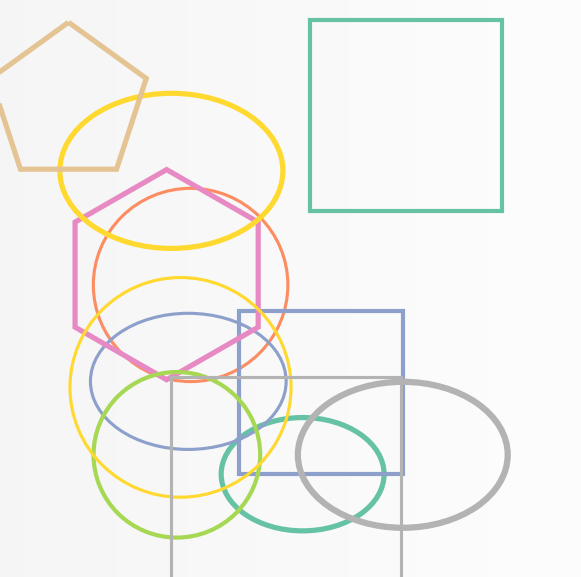[{"shape": "square", "thickness": 2, "radius": 0.83, "center": [0.699, 0.799]}, {"shape": "oval", "thickness": 2.5, "radius": 0.7, "center": [0.521, 0.178]}, {"shape": "circle", "thickness": 1.5, "radius": 0.84, "center": [0.328, 0.506]}, {"shape": "square", "thickness": 2, "radius": 0.71, "center": [0.553, 0.32]}, {"shape": "oval", "thickness": 1.5, "radius": 0.84, "center": [0.324, 0.339]}, {"shape": "hexagon", "thickness": 2.5, "radius": 0.91, "center": [0.287, 0.524]}, {"shape": "circle", "thickness": 2, "radius": 0.72, "center": [0.304, 0.212]}, {"shape": "oval", "thickness": 2.5, "radius": 0.96, "center": [0.295, 0.703]}, {"shape": "circle", "thickness": 1.5, "radius": 0.95, "center": [0.311, 0.328]}, {"shape": "pentagon", "thickness": 2.5, "radius": 0.7, "center": [0.118, 0.82]}, {"shape": "oval", "thickness": 3, "radius": 0.9, "center": [0.693, 0.212]}, {"shape": "square", "thickness": 1.5, "radius": 0.99, "center": [0.492, 0.148]}]